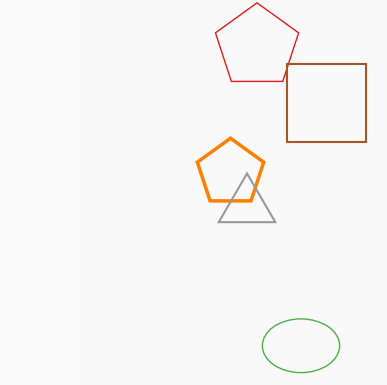[{"shape": "pentagon", "thickness": 1, "radius": 0.56, "center": [0.663, 0.88]}, {"shape": "oval", "thickness": 1, "radius": 0.5, "center": [0.777, 0.102]}, {"shape": "pentagon", "thickness": 2.5, "radius": 0.45, "center": [0.595, 0.551]}, {"shape": "square", "thickness": 1.5, "radius": 0.51, "center": [0.842, 0.732]}, {"shape": "triangle", "thickness": 1.5, "radius": 0.42, "center": [0.637, 0.465]}]